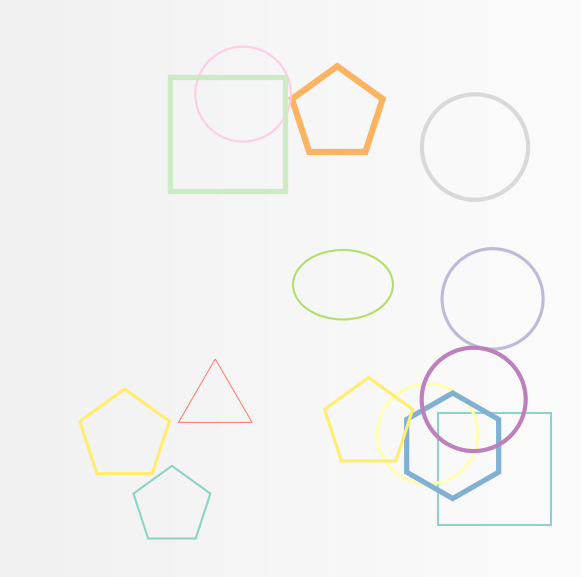[{"shape": "pentagon", "thickness": 1, "radius": 0.35, "center": [0.296, 0.123]}, {"shape": "square", "thickness": 1, "radius": 0.49, "center": [0.851, 0.187]}, {"shape": "circle", "thickness": 1.5, "radius": 0.43, "center": [0.736, 0.248]}, {"shape": "circle", "thickness": 1.5, "radius": 0.43, "center": [0.847, 0.482]}, {"shape": "triangle", "thickness": 0.5, "radius": 0.37, "center": [0.37, 0.304]}, {"shape": "hexagon", "thickness": 2.5, "radius": 0.46, "center": [0.779, 0.227]}, {"shape": "pentagon", "thickness": 3, "radius": 0.41, "center": [0.58, 0.802]}, {"shape": "oval", "thickness": 1, "radius": 0.43, "center": [0.59, 0.506]}, {"shape": "circle", "thickness": 1, "radius": 0.41, "center": [0.418, 0.836]}, {"shape": "circle", "thickness": 2, "radius": 0.46, "center": [0.817, 0.745]}, {"shape": "circle", "thickness": 2, "radius": 0.45, "center": [0.815, 0.308]}, {"shape": "square", "thickness": 2.5, "radius": 0.49, "center": [0.392, 0.767]}, {"shape": "pentagon", "thickness": 1.5, "radius": 0.4, "center": [0.214, 0.245]}, {"shape": "pentagon", "thickness": 1.5, "radius": 0.4, "center": [0.634, 0.266]}]